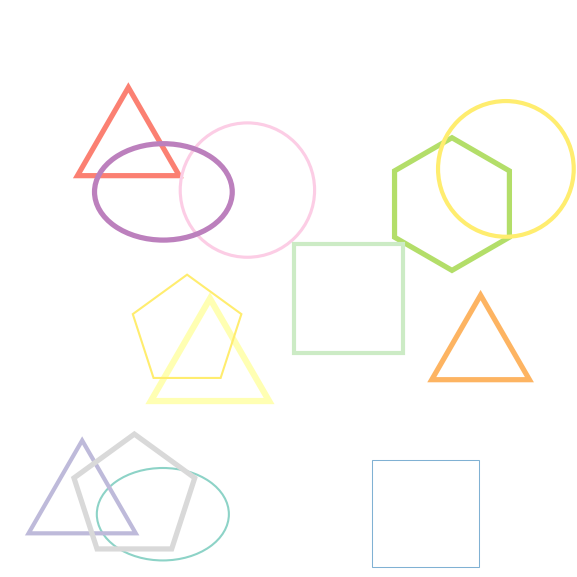[{"shape": "oval", "thickness": 1, "radius": 0.57, "center": [0.282, 0.109]}, {"shape": "triangle", "thickness": 3, "radius": 0.59, "center": [0.364, 0.364]}, {"shape": "triangle", "thickness": 2, "radius": 0.54, "center": [0.142, 0.129]}, {"shape": "triangle", "thickness": 2.5, "radius": 0.51, "center": [0.222, 0.746]}, {"shape": "square", "thickness": 0.5, "radius": 0.46, "center": [0.736, 0.11]}, {"shape": "triangle", "thickness": 2.5, "radius": 0.49, "center": [0.832, 0.39]}, {"shape": "hexagon", "thickness": 2.5, "radius": 0.57, "center": [0.783, 0.646]}, {"shape": "circle", "thickness": 1.5, "radius": 0.58, "center": [0.428, 0.67]}, {"shape": "pentagon", "thickness": 2.5, "radius": 0.55, "center": [0.233, 0.138]}, {"shape": "oval", "thickness": 2.5, "radius": 0.6, "center": [0.283, 0.667]}, {"shape": "square", "thickness": 2, "radius": 0.47, "center": [0.604, 0.482]}, {"shape": "circle", "thickness": 2, "radius": 0.59, "center": [0.876, 0.707]}, {"shape": "pentagon", "thickness": 1, "radius": 0.49, "center": [0.324, 0.425]}]